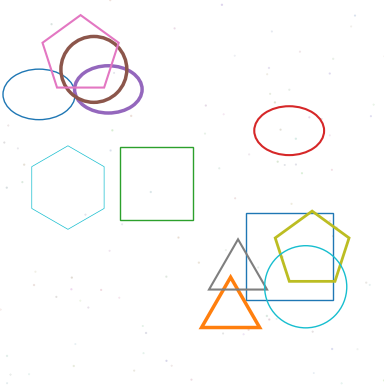[{"shape": "oval", "thickness": 1, "radius": 0.47, "center": [0.102, 0.755]}, {"shape": "square", "thickness": 1, "radius": 0.56, "center": [0.751, 0.335]}, {"shape": "triangle", "thickness": 2.5, "radius": 0.44, "center": [0.599, 0.193]}, {"shape": "square", "thickness": 1, "radius": 0.47, "center": [0.406, 0.524]}, {"shape": "oval", "thickness": 1.5, "radius": 0.45, "center": [0.751, 0.661]}, {"shape": "oval", "thickness": 2.5, "radius": 0.44, "center": [0.281, 0.768]}, {"shape": "circle", "thickness": 2.5, "radius": 0.43, "center": [0.244, 0.82]}, {"shape": "pentagon", "thickness": 1.5, "radius": 0.52, "center": [0.209, 0.857]}, {"shape": "triangle", "thickness": 1.5, "radius": 0.43, "center": [0.618, 0.291]}, {"shape": "pentagon", "thickness": 2, "radius": 0.5, "center": [0.811, 0.351]}, {"shape": "circle", "thickness": 1, "radius": 0.53, "center": [0.794, 0.255]}, {"shape": "hexagon", "thickness": 0.5, "radius": 0.54, "center": [0.176, 0.513]}]